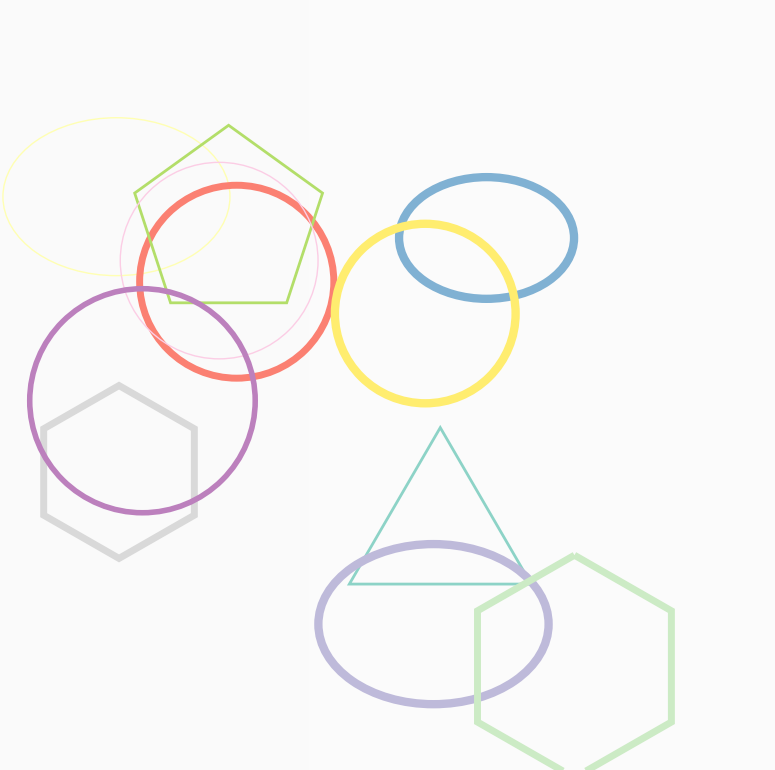[{"shape": "triangle", "thickness": 1, "radius": 0.68, "center": [0.568, 0.309]}, {"shape": "oval", "thickness": 0.5, "radius": 0.73, "center": [0.15, 0.745]}, {"shape": "oval", "thickness": 3, "radius": 0.74, "center": [0.559, 0.189]}, {"shape": "circle", "thickness": 2.5, "radius": 0.63, "center": [0.305, 0.634]}, {"shape": "oval", "thickness": 3, "radius": 0.56, "center": [0.628, 0.691]}, {"shape": "pentagon", "thickness": 1, "radius": 0.64, "center": [0.295, 0.71]}, {"shape": "circle", "thickness": 0.5, "radius": 0.64, "center": [0.283, 0.662]}, {"shape": "hexagon", "thickness": 2.5, "radius": 0.56, "center": [0.154, 0.387]}, {"shape": "circle", "thickness": 2, "radius": 0.73, "center": [0.184, 0.48]}, {"shape": "hexagon", "thickness": 2.5, "radius": 0.72, "center": [0.741, 0.135]}, {"shape": "circle", "thickness": 3, "radius": 0.58, "center": [0.549, 0.593]}]